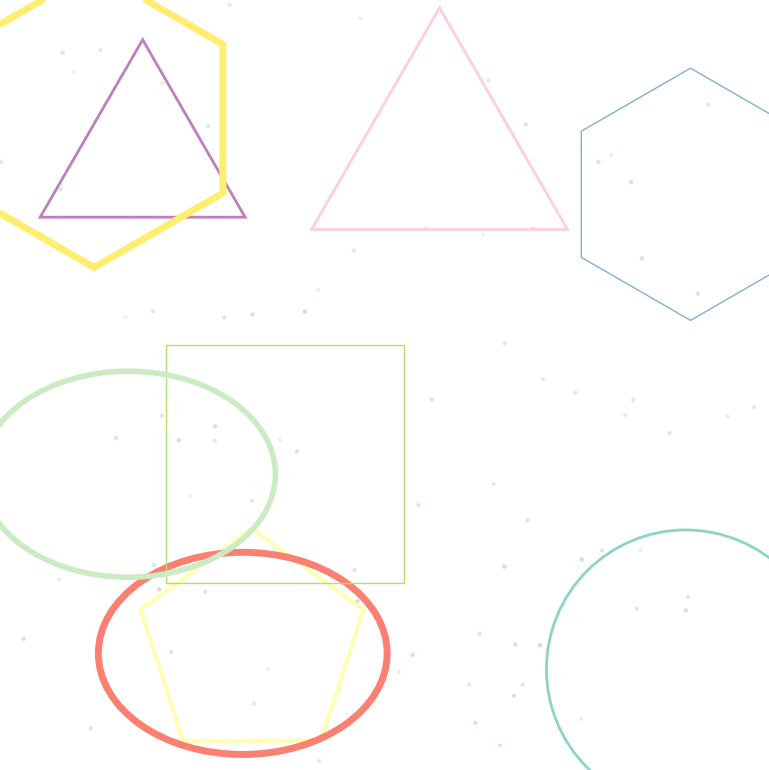[{"shape": "circle", "thickness": 1, "radius": 0.9, "center": [0.89, 0.131]}, {"shape": "pentagon", "thickness": 1.5, "radius": 0.76, "center": [0.327, 0.161]}, {"shape": "oval", "thickness": 2.5, "radius": 0.94, "center": [0.315, 0.151]}, {"shape": "hexagon", "thickness": 0.5, "radius": 0.82, "center": [0.897, 0.748]}, {"shape": "square", "thickness": 0.5, "radius": 0.77, "center": [0.371, 0.397]}, {"shape": "triangle", "thickness": 1, "radius": 0.96, "center": [0.571, 0.798]}, {"shape": "triangle", "thickness": 1, "radius": 0.77, "center": [0.185, 0.795]}, {"shape": "oval", "thickness": 2, "radius": 0.96, "center": [0.167, 0.384]}, {"shape": "hexagon", "thickness": 2.5, "radius": 0.97, "center": [0.122, 0.846]}]